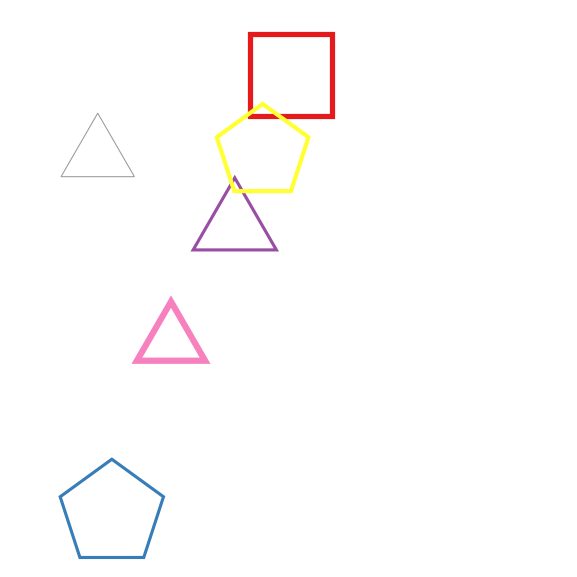[{"shape": "square", "thickness": 2.5, "radius": 0.36, "center": [0.504, 0.869]}, {"shape": "pentagon", "thickness": 1.5, "radius": 0.47, "center": [0.194, 0.11]}, {"shape": "triangle", "thickness": 1.5, "radius": 0.42, "center": [0.407, 0.608]}, {"shape": "pentagon", "thickness": 2, "radius": 0.42, "center": [0.455, 0.736]}, {"shape": "triangle", "thickness": 3, "radius": 0.34, "center": [0.296, 0.409]}, {"shape": "triangle", "thickness": 0.5, "radius": 0.37, "center": [0.169, 0.73]}]